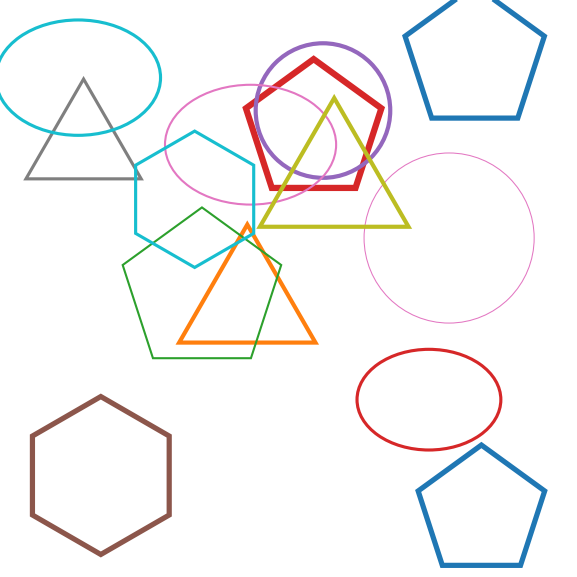[{"shape": "pentagon", "thickness": 2.5, "radius": 0.58, "center": [0.834, 0.113]}, {"shape": "pentagon", "thickness": 2.5, "radius": 0.63, "center": [0.822, 0.897]}, {"shape": "triangle", "thickness": 2, "radius": 0.68, "center": [0.428, 0.474]}, {"shape": "pentagon", "thickness": 1, "radius": 0.72, "center": [0.35, 0.496]}, {"shape": "oval", "thickness": 1.5, "radius": 0.62, "center": [0.743, 0.307]}, {"shape": "pentagon", "thickness": 3, "radius": 0.62, "center": [0.543, 0.773]}, {"shape": "circle", "thickness": 2, "radius": 0.58, "center": [0.559, 0.808]}, {"shape": "hexagon", "thickness": 2.5, "radius": 0.68, "center": [0.175, 0.176]}, {"shape": "circle", "thickness": 0.5, "radius": 0.74, "center": [0.778, 0.587]}, {"shape": "oval", "thickness": 1, "radius": 0.74, "center": [0.434, 0.749]}, {"shape": "triangle", "thickness": 1.5, "radius": 0.58, "center": [0.145, 0.747]}, {"shape": "triangle", "thickness": 2, "radius": 0.74, "center": [0.579, 0.681]}, {"shape": "oval", "thickness": 1.5, "radius": 0.71, "center": [0.135, 0.865]}, {"shape": "hexagon", "thickness": 1.5, "radius": 0.59, "center": [0.337, 0.654]}]